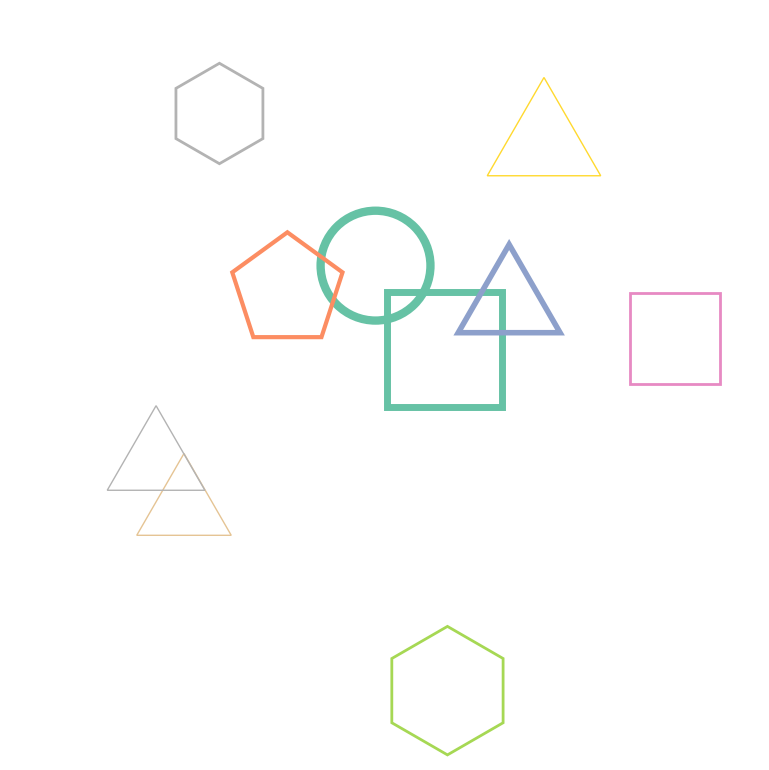[{"shape": "circle", "thickness": 3, "radius": 0.36, "center": [0.488, 0.655]}, {"shape": "square", "thickness": 2.5, "radius": 0.37, "center": [0.578, 0.546]}, {"shape": "pentagon", "thickness": 1.5, "radius": 0.38, "center": [0.373, 0.623]}, {"shape": "triangle", "thickness": 2, "radius": 0.38, "center": [0.661, 0.606]}, {"shape": "square", "thickness": 1, "radius": 0.29, "center": [0.877, 0.561]}, {"shape": "hexagon", "thickness": 1, "radius": 0.42, "center": [0.581, 0.103]}, {"shape": "triangle", "thickness": 0.5, "radius": 0.43, "center": [0.706, 0.814]}, {"shape": "triangle", "thickness": 0.5, "radius": 0.35, "center": [0.239, 0.34]}, {"shape": "hexagon", "thickness": 1, "radius": 0.33, "center": [0.285, 0.853]}, {"shape": "triangle", "thickness": 0.5, "radius": 0.37, "center": [0.203, 0.4]}]